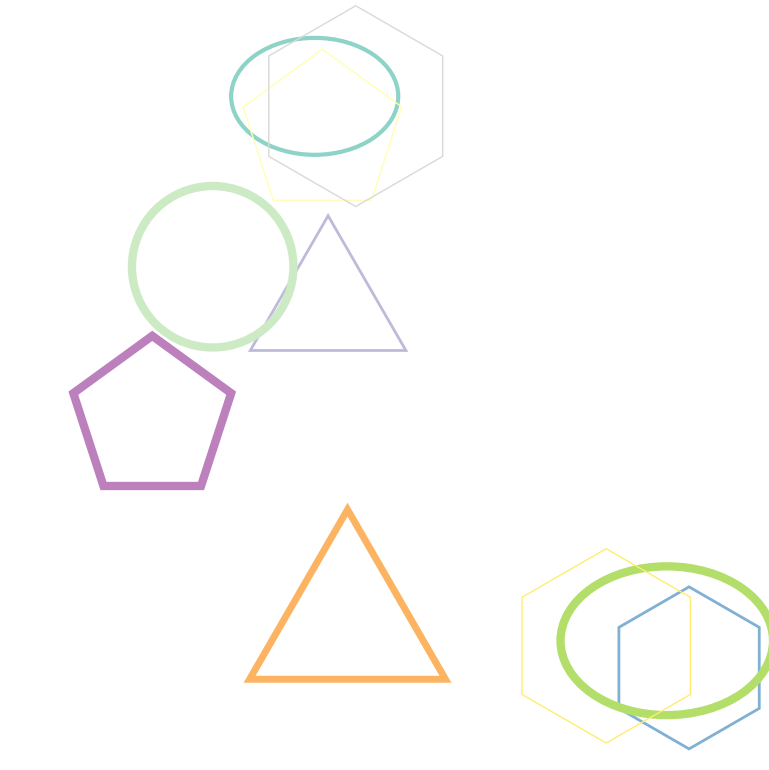[{"shape": "oval", "thickness": 1.5, "radius": 0.54, "center": [0.409, 0.875]}, {"shape": "pentagon", "thickness": 0.5, "radius": 0.54, "center": [0.419, 0.828]}, {"shape": "triangle", "thickness": 1, "radius": 0.58, "center": [0.426, 0.603]}, {"shape": "hexagon", "thickness": 1, "radius": 0.53, "center": [0.895, 0.133]}, {"shape": "triangle", "thickness": 2.5, "radius": 0.73, "center": [0.451, 0.191]}, {"shape": "oval", "thickness": 3, "radius": 0.69, "center": [0.866, 0.168]}, {"shape": "hexagon", "thickness": 0.5, "radius": 0.65, "center": [0.462, 0.862]}, {"shape": "pentagon", "thickness": 3, "radius": 0.54, "center": [0.198, 0.456]}, {"shape": "circle", "thickness": 3, "radius": 0.52, "center": [0.276, 0.654]}, {"shape": "hexagon", "thickness": 0.5, "radius": 0.63, "center": [0.787, 0.161]}]